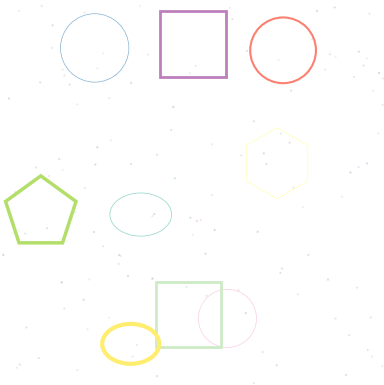[{"shape": "oval", "thickness": 0.5, "radius": 0.4, "center": [0.366, 0.443]}, {"shape": "hexagon", "thickness": 0.5, "radius": 0.46, "center": [0.719, 0.576]}, {"shape": "circle", "thickness": 1.5, "radius": 0.43, "center": [0.735, 0.869]}, {"shape": "circle", "thickness": 0.5, "radius": 0.44, "center": [0.246, 0.875]}, {"shape": "pentagon", "thickness": 2.5, "radius": 0.48, "center": [0.106, 0.447]}, {"shape": "circle", "thickness": 0.5, "radius": 0.38, "center": [0.591, 0.173]}, {"shape": "square", "thickness": 2, "radius": 0.43, "center": [0.502, 0.886]}, {"shape": "square", "thickness": 2, "radius": 0.42, "center": [0.489, 0.183]}, {"shape": "oval", "thickness": 3, "radius": 0.37, "center": [0.34, 0.107]}]